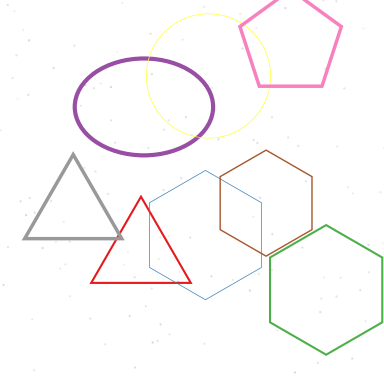[{"shape": "triangle", "thickness": 1.5, "radius": 0.75, "center": [0.366, 0.34]}, {"shape": "hexagon", "thickness": 0.5, "radius": 0.84, "center": [0.534, 0.389]}, {"shape": "hexagon", "thickness": 1.5, "radius": 0.84, "center": [0.847, 0.247]}, {"shape": "oval", "thickness": 3, "radius": 0.9, "center": [0.374, 0.722]}, {"shape": "circle", "thickness": 0.5, "radius": 0.81, "center": [0.541, 0.803]}, {"shape": "hexagon", "thickness": 1, "radius": 0.69, "center": [0.691, 0.472]}, {"shape": "pentagon", "thickness": 2.5, "radius": 0.69, "center": [0.755, 0.888]}, {"shape": "triangle", "thickness": 2.5, "radius": 0.73, "center": [0.19, 0.453]}]